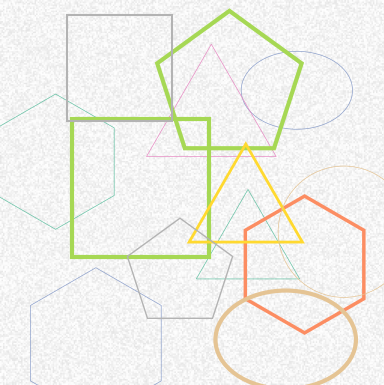[{"shape": "hexagon", "thickness": 0.5, "radius": 0.88, "center": [0.144, 0.58]}, {"shape": "triangle", "thickness": 0.5, "radius": 0.78, "center": [0.644, 0.353]}, {"shape": "hexagon", "thickness": 2.5, "radius": 0.89, "center": [0.791, 0.313]}, {"shape": "hexagon", "thickness": 0.5, "radius": 0.98, "center": [0.249, 0.109]}, {"shape": "oval", "thickness": 0.5, "radius": 0.72, "center": [0.771, 0.765]}, {"shape": "triangle", "thickness": 0.5, "radius": 0.97, "center": [0.549, 0.691]}, {"shape": "pentagon", "thickness": 3, "radius": 0.99, "center": [0.596, 0.775]}, {"shape": "square", "thickness": 3, "radius": 0.89, "center": [0.365, 0.512]}, {"shape": "triangle", "thickness": 2, "radius": 0.85, "center": [0.638, 0.456]}, {"shape": "circle", "thickness": 0.5, "radius": 0.85, "center": [0.893, 0.398]}, {"shape": "oval", "thickness": 3, "radius": 0.91, "center": [0.742, 0.118]}, {"shape": "pentagon", "thickness": 1, "radius": 0.72, "center": [0.468, 0.29]}, {"shape": "square", "thickness": 1.5, "radius": 0.69, "center": [0.31, 0.824]}]